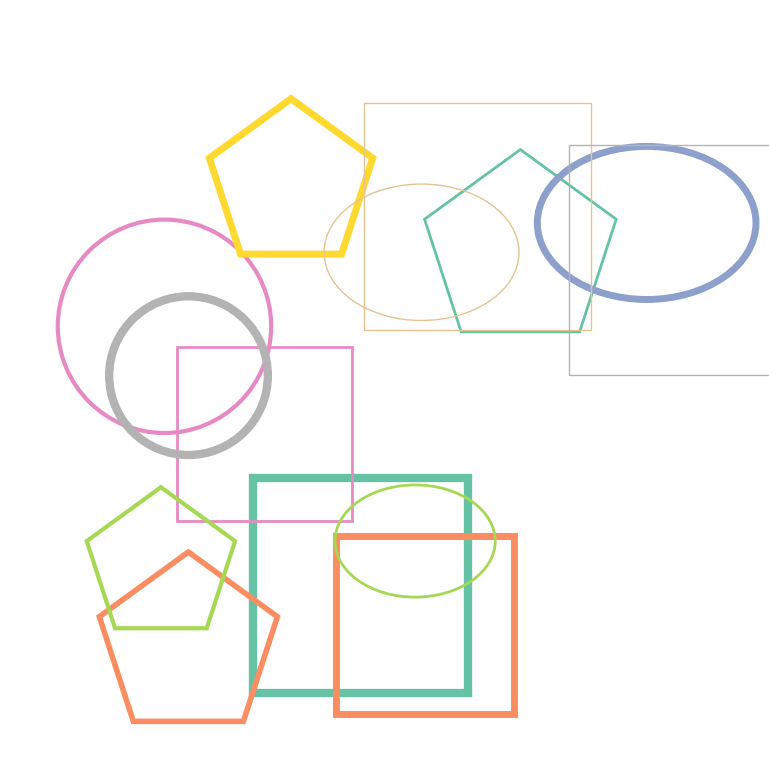[{"shape": "pentagon", "thickness": 1, "radius": 0.65, "center": [0.676, 0.675]}, {"shape": "square", "thickness": 3, "radius": 0.7, "center": [0.468, 0.24]}, {"shape": "pentagon", "thickness": 2, "radius": 0.61, "center": [0.245, 0.162]}, {"shape": "square", "thickness": 2.5, "radius": 0.58, "center": [0.552, 0.188]}, {"shape": "oval", "thickness": 2.5, "radius": 0.71, "center": [0.84, 0.71]}, {"shape": "circle", "thickness": 1.5, "radius": 0.69, "center": [0.214, 0.576]}, {"shape": "square", "thickness": 1, "radius": 0.57, "center": [0.343, 0.436]}, {"shape": "pentagon", "thickness": 1.5, "radius": 0.51, "center": [0.209, 0.266]}, {"shape": "oval", "thickness": 1, "radius": 0.52, "center": [0.539, 0.297]}, {"shape": "pentagon", "thickness": 2.5, "radius": 0.56, "center": [0.378, 0.76]}, {"shape": "oval", "thickness": 0.5, "radius": 0.63, "center": [0.547, 0.672]}, {"shape": "square", "thickness": 0.5, "radius": 0.74, "center": [0.62, 0.719]}, {"shape": "square", "thickness": 0.5, "radius": 0.75, "center": [0.888, 0.662]}, {"shape": "circle", "thickness": 3, "radius": 0.52, "center": [0.245, 0.512]}]